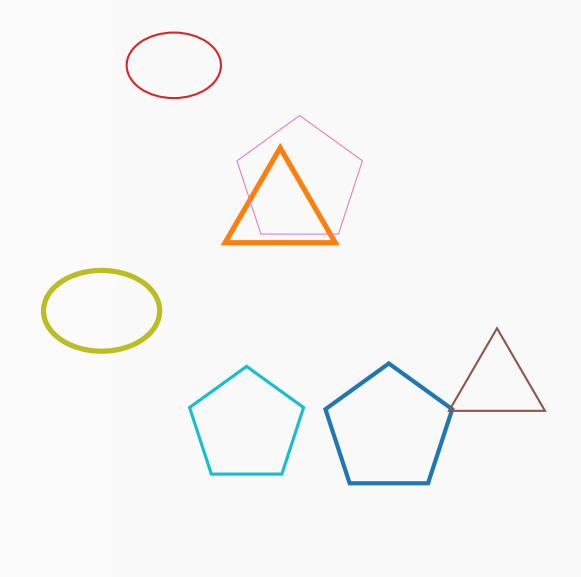[{"shape": "pentagon", "thickness": 2, "radius": 0.57, "center": [0.669, 0.255]}, {"shape": "triangle", "thickness": 2.5, "radius": 0.55, "center": [0.482, 0.634]}, {"shape": "oval", "thickness": 1, "radius": 0.41, "center": [0.299, 0.886]}, {"shape": "triangle", "thickness": 1, "radius": 0.48, "center": [0.855, 0.335]}, {"shape": "pentagon", "thickness": 0.5, "radius": 0.57, "center": [0.516, 0.686]}, {"shape": "oval", "thickness": 2.5, "radius": 0.5, "center": [0.175, 0.461]}, {"shape": "pentagon", "thickness": 1.5, "radius": 0.52, "center": [0.424, 0.262]}]